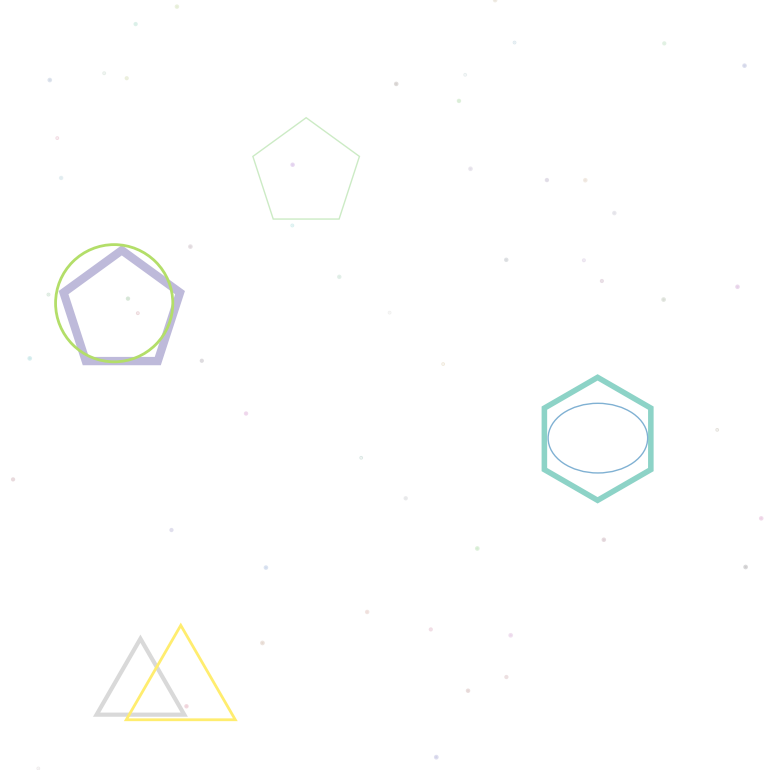[{"shape": "hexagon", "thickness": 2, "radius": 0.4, "center": [0.776, 0.43]}, {"shape": "pentagon", "thickness": 3, "radius": 0.4, "center": [0.158, 0.595]}, {"shape": "oval", "thickness": 0.5, "radius": 0.32, "center": [0.776, 0.431]}, {"shape": "circle", "thickness": 1, "radius": 0.38, "center": [0.148, 0.606]}, {"shape": "triangle", "thickness": 1.5, "radius": 0.33, "center": [0.182, 0.105]}, {"shape": "pentagon", "thickness": 0.5, "radius": 0.36, "center": [0.398, 0.774]}, {"shape": "triangle", "thickness": 1, "radius": 0.41, "center": [0.235, 0.106]}]